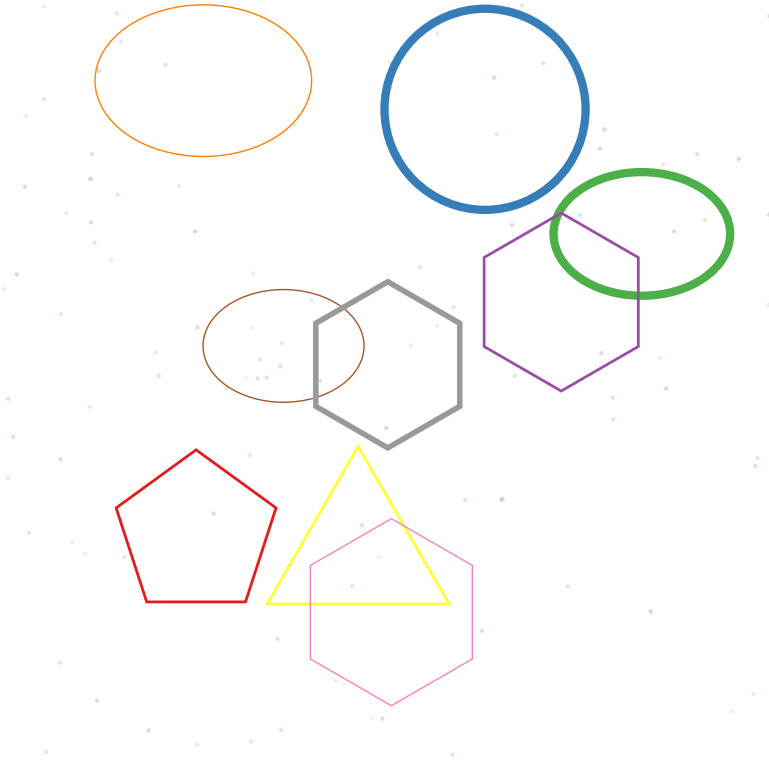[{"shape": "pentagon", "thickness": 1, "radius": 0.55, "center": [0.255, 0.307]}, {"shape": "circle", "thickness": 3, "radius": 0.65, "center": [0.63, 0.858]}, {"shape": "oval", "thickness": 3, "radius": 0.57, "center": [0.834, 0.696]}, {"shape": "hexagon", "thickness": 1, "radius": 0.58, "center": [0.729, 0.608]}, {"shape": "oval", "thickness": 0.5, "radius": 0.7, "center": [0.264, 0.895]}, {"shape": "triangle", "thickness": 1, "radius": 0.68, "center": [0.465, 0.284]}, {"shape": "oval", "thickness": 0.5, "radius": 0.52, "center": [0.368, 0.551]}, {"shape": "hexagon", "thickness": 0.5, "radius": 0.61, "center": [0.508, 0.205]}, {"shape": "hexagon", "thickness": 2, "radius": 0.54, "center": [0.504, 0.526]}]